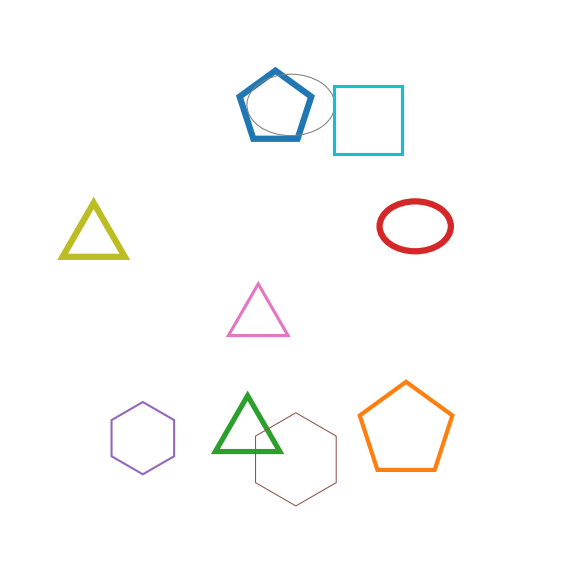[{"shape": "pentagon", "thickness": 3, "radius": 0.33, "center": [0.477, 0.812]}, {"shape": "pentagon", "thickness": 2, "radius": 0.42, "center": [0.703, 0.254]}, {"shape": "triangle", "thickness": 2.5, "radius": 0.32, "center": [0.429, 0.249]}, {"shape": "oval", "thickness": 3, "radius": 0.31, "center": [0.719, 0.607]}, {"shape": "hexagon", "thickness": 1, "radius": 0.31, "center": [0.247, 0.24]}, {"shape": "hexagon", "thickness": 0.5, "radius": 0.4, "center": [0.512, 0.204]}, {"shape": "triangle", "thickness": 1.5, "radius": 0.3, "center": [0.447, 0.448]}, {"shape": "oval", "thickness": 0.5, "radius": 0.38, "center": [0.504, 0.817]}, {"shape": "triangle", "thickness": 3, "radius": 0.31, "center": [0.162, 0.586]}, {"shape": "square", "thickness": 1.5, "radius": 0.3, "center": [0.637, 0.791]}]